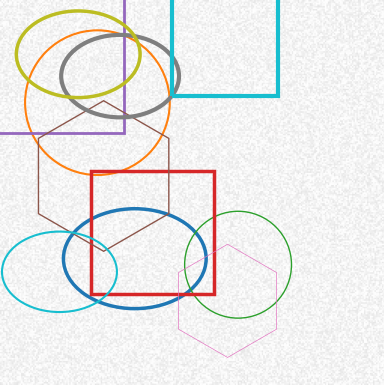[{"shape": "oval", "thickness": 2.5, "radius": 0.93, "center": [0.35, 0.328]}, {"shape": "circle", "thickness": 1.5, "radius": 0.94, "center": [0.253, 0.733]}, {"shape": "circle", "thickness": 1, "radius": 0.69, "center": [0.618, 0.312]}, {"shape": "square", "thickness": 2.5, "radius": 0.79, "center": [0.396, 0.396]}, {"shape": "square", "thickness": 2, "radius": 0.92, "center": [0.139, 0.837]}, {"shape": "hexagon", "thickness": 1, "radius": 0.98, "center": [0.269, 0.543]}, {"shape": "hexagon", "thickness": 0.5, "radius": 0.74, "center": [0.591, 0.219]}, {"shape": "oval", "thickness": 3, "radius": 0.77, "center": [0.312, 0.802]}, {"shape": "oval", "thickness": 2.5, "radius": 0.8, "center": [0.203, 0.859]}, {"shape": "oval", "thickness": 1.5, "radius": 0.75, "center": [0.154, 0.294]}, {"shape": "square", "thickness": 3, "radius": 0.68, "center": [0.584, 0.888]}]